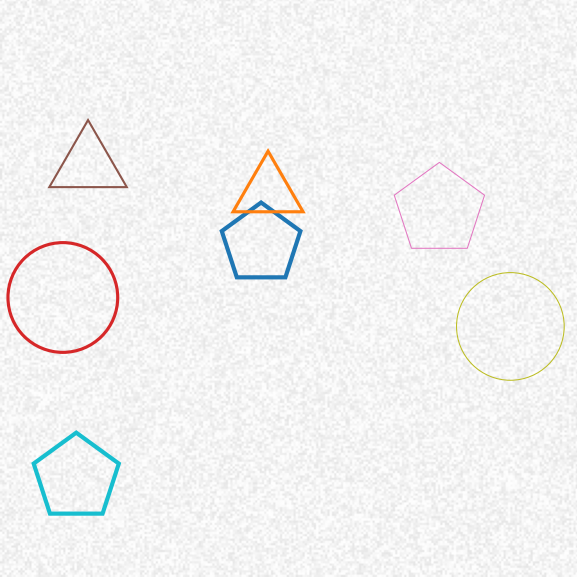[{"shape": "pentagon", "thickness": 2, "radius": 0.36, "center": [0.452, 0.577]}, {"shape": "triangle", "thickness": 1.5, "radius": 0.35, "center": [0.464, 0.667]}, {"shape": "circle", "thickness": 1.5, "radius": 0.48, "center": [0.109, 0.484]}, {"shape": "triangle", "thickness": 1, "radius": 0.39, "center": [0.152, 0.714]}, {"shape": "pentagon", "thickness": 0.5, "radius": 0.41, "center": [0.761, 0.636]}, {"shape": "circle", "thickness": 0.5, "radius": 0.47, "center": [0.884, 0.434]}, {"shape": "pentagon", "thickness": 2, "radius": 0.39, "center": [0.132, 0.172]}]